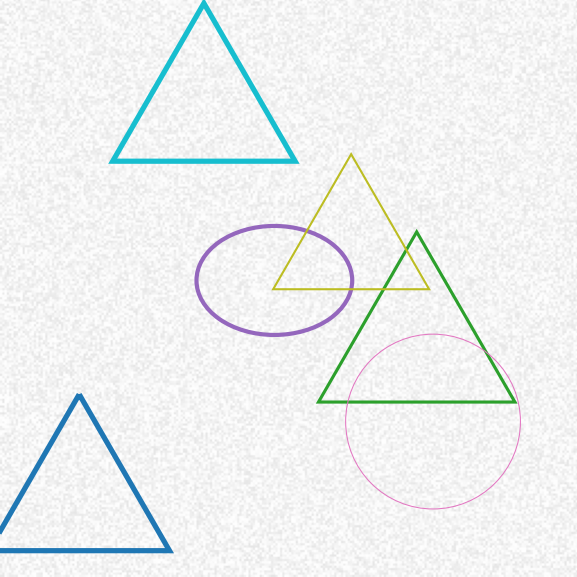[{"shape": "triangle", "thickness": 2.5, "radius": 0.9, "center": [0.137, 0.136]}, {"shape": "triangle", "thickness": 1.5, "radius": 0.98, "center": [0.722, 0.401]}, {"shape": "oval", "thickness": 2, "radius": 0.67, "center": [0.475, 0.514]}, {"shape": "circle", "thickness": 0.5, "radius": 0.76, "center": [0.75, 0.269]}, {"shape": "triangle", "thickness": 1, "radius": 0.78, "center": [0.608, 0.576]}, {"shape": "triangle", "thickness": 2.5, "radius": 0.91, "center": [0.353, 0.811]}]